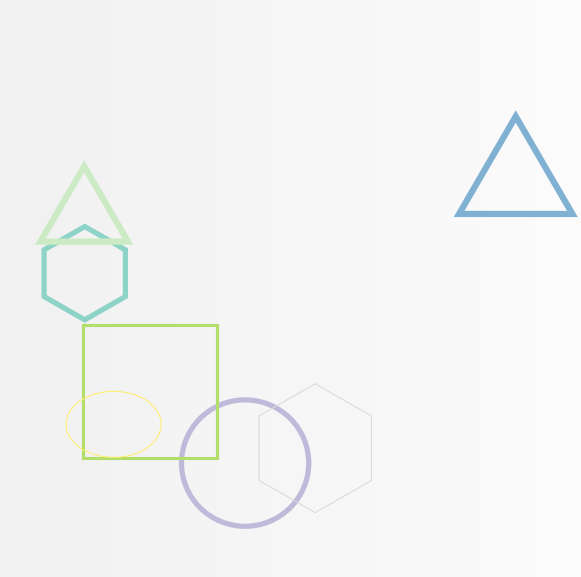[{"shape": "hexagon", "thickness": 2.5, "radius": 0.4, "center": [0.146, 0.526]}, {"shape": "circle", "thickness": 2.5, "radius": 0.55, "center": [0.422, 0.197]}, {"shape": "triangle", "thickness": 3, "radius": 0.56, "center": [0.887, 0.685]}, {"shape": "square", "thickness": 1.5, "radius": 0.58, "center": [0.258, 0.322]}, {"shape": "hexagon", "thickness": 0.5, "radius": 0.56, "center": [0.542, 0.223]}, {"shape": "triangle", "thickness": 3, "radius": 0.43, "center": [0.145, 0.624]}, {"shape": "oval", "thickness": 0.5, "radius": 0.41, "center": [0.195, 0.264]}]